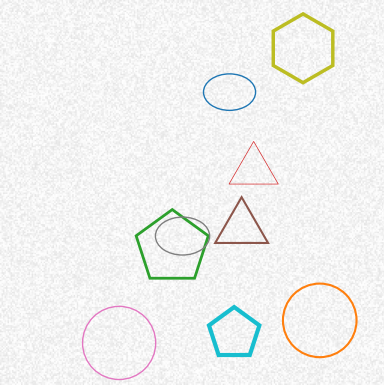[{"shape": "oval", "thickness": 1, "radius": 0.34, "center": [0.596, 0.761]}, {"shape": "circle", "thickness": 1.5, "radius": 0.48, "center": [0.831, 0.168]}, {"shape": "pentagon", "thickness": 2, "radius": 0.49, "center": [0.447, 0.357]}, {"shape": "triangle", "thickness": 0.5, "radius": 0.37, "center": [0.659, 0.559]}, {"shape": "triangle", "thickness": 1.5, "radius": 0.4, "center": [0.628, 0.409]}, {"shape": "circle", "thickness": 1, "radius": 0.47, "center": [0.309, 0.109]}, {"shape": "oval", "thickness": 1, "radius": 0.35, "center": [0.474, 0.387]}, {"shape": "hexagon", "thickness": 2.5, "radius": 0.45, "center": [0.787, 0.875]}, {"shape": "pentagon", "thickness": 3, "radius": 0.34, "center": [0.608, 0.134]}]